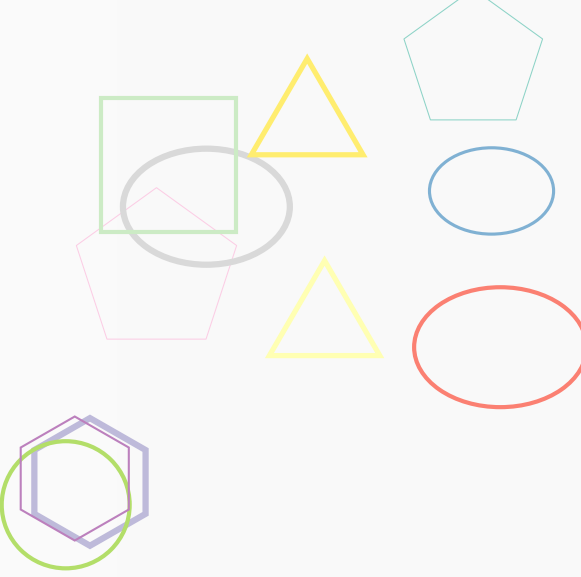[{"shape": "pentagon", "thickness": 0.5, "radius": 0.63, "center": [0.814, 0.893]}, {"shape": "triangle", "thickness": 2.5, "radius": 0.55, "center": [0.558, 0.438]}, {"shape": "hexagon", "thickness": 3, "radius": 0.55, "center": [0.155, 0.165]}, {"shape": "oval", "thickness": 2, "radius": 0.74, "center": [0.861, 0.398]}, {"shape": "oval", "thickness": 1.5, "radius": 0.53, "center": [0.846, 0.668]}, {"shape": "circle", "thickness": 2, "radius": 0.55, "center": [0.113, 0.125]}, {"shape": "pentagon", "thickness": 0.5, "radius": 0.72, "center": [0.269, 0.529]}, {"shape": "oval", "thickness": 3, "radius": 0.72, "center": [0.355, 0.641]}, {"shape": "hexagon", "thickness": 1, "radius": 0.54, "center": [0.129, 0.171]}, {"shape": "square", "thickness": 2, "radius": 0.58, "center": [0.29, 0.713]}, {"shape": "triangle", "thickness": 2.5, "radius": 0.56, "center": [0.528, 0.787]}]